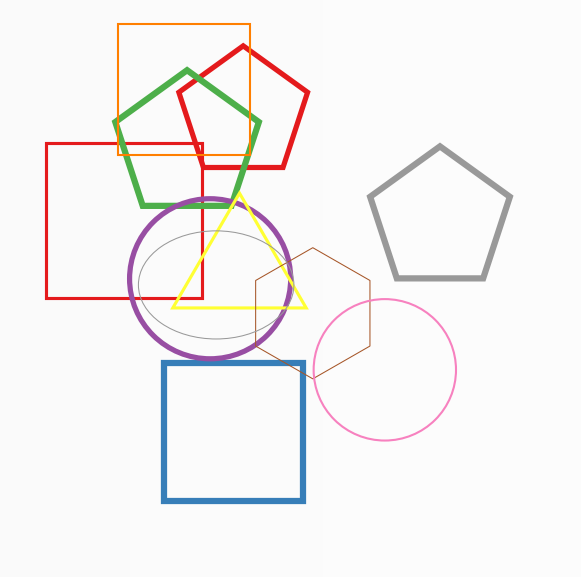[{"shape": "pentagon", "thickness": 2.5, "radius": 0.58, "center": [0.418, 0.803]}, {"shape": "square", "thickness": 1.5, "radius": 0.67, "center": [0.213, 0.617]}, {"shape": "square", "thickness": 3, "radius": 0.6, "center": [0.402, 0.251]}, {"shape": "pentagon", "thickness": 3, "radius": 0.65, "center": [0.322, 0.748]}, {"shape": "circle", "thickness": 2.5, "radius": 0.69, "center": [0.362, 0.516]}, {"shape": "square", "thickness": 1, "radius": 0.57, "center": [0.316, 0.844]}, {"shape": "triangle", "thickness": 1.5, "radius": 0.66, "center": [0.412, 0.532]}, {"shape": "hexagon", "thickness": 0.5, "radius": 0.57, "center": [0.538, 0.457]}, {"shape": "circle", "thickness": 1, "radius": 0.61, "center": [0.662, 0.359]}, {"shape": "pentagon", "thickness": 3, "radius": 0.63, "center": [0.757, 0.619]}, {"shape": "oval", "thickness": 0.5, "radius": 0.67, "center": [0.372, 0.506]}]